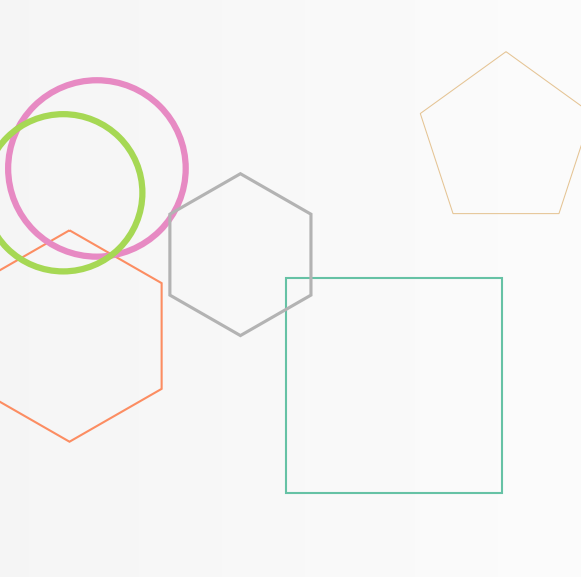[{"shape": "square", "thickness": 1, "radius": 0.93, "center": [0.677, 0.331]}, {"shape": "hexagon", "thickness": 1, "radius": 0.92, "center": [0.12, 0.417]}, {"shape": "circle", "thickness": 3, "radius": 0.76, "center": [0.167, 0.707]}, {"shape": "circle", "thickness": 3, "radius": 0.68, "center": [0.109, 0.665]}, {"shape": "pentagon", "thickness": 0.5, "radius": 0.78, "center": [0.871, 0.755]}, {"shape": "hexagon", "thickness": 1.5, "radius": 0.7, "center": [0.414, 0.558]}]